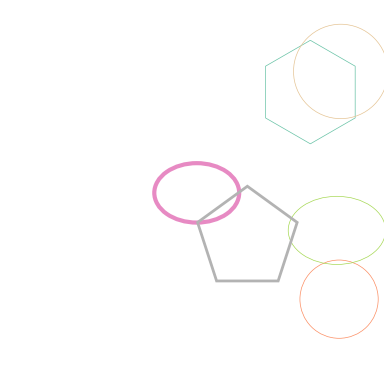[{"shape": "hexagon", "thickness": 0.5, "radius": 0.67, "center": [0.806, 0.761]}, {"shape": "circle", "thickness": 0.5, "radius": 0.51, "center": [0.881, 0.223]}, {"shape": "oval", "thickness": 3, "radius": 0.55, "center": [0.511, 0.499]}, {"shape": "oval", "thickness": 0.5, "radius": 0.63, "center": [0.875, 0.402]}, {"shape": "circle", "thickness": 0.5, "radius": 0.61, "center": [0.885, 0.814]}, {"shape": "pentagon", "thickness": 2, "radius": 0.68, "center": [0.643, 0.38]}]